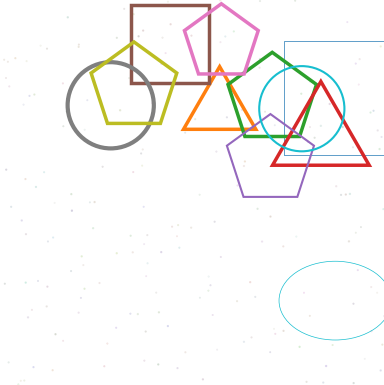[{"shape": "square", "thickness": 0.5, "radius": 0.74, "center": [0.887, 0.747]}, {"shape": "triangle", "thickness": 2.5, "radius": 0.54, "center": [0.571, 0.718]}, {"shape": "pentagon", "thickness": 2.5, "radius": 0.6, "center": [0.707, 0.743]}, {"shape": "triangle", "thickness": 2.5, "radius": 0.72, "center": [0.833, 0.643]}, {"shape": "pentagon", "thickness": 1.5, "radius": 0.59, "center": [0.702, 0.585]}, {"shape": "square", "thickness": 2.5, "radius": 0.5, "center": [0.442, 0.886]}, {"shape": "pentagon", "thickness": 2.5, "radius": 0.5, "center": [0.575, 0.889]}, {"shape": "circle", "thickness": 3, "radius": 0.56, "center": [0.288, 0.726]}, {"shape": "pentagon", "thickness": 2.5, "radius": 0.59, "center": [0.348, 0.774]}, {"shape": "oval", "thickness": 0.5, "radius": 0.73, "center": [0.871, 0.219]}, {"shape": "circle", "thickness": 1.5, "radius": 0.55, "center": [0.784, 0.718]}]